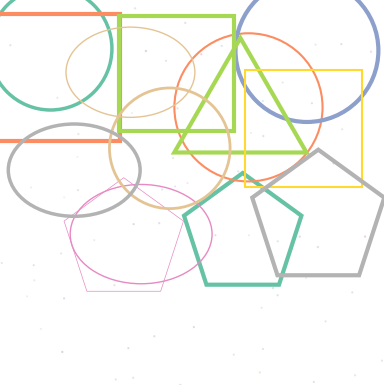[{"shape": "circle", "thickness": 2.5, "radius": 0.8, "center": [0.131, 0.874]}, {"shape": "pentagon", "thickness": 3, "radius": 0.8, "center": [0.63, 0.39]}, {"shape": "circle", "thickness": 1.5, "radius": 0.96, "center": [0.645, 0.721]}, {"shape": "square", "thickness": 3, "radius": 0.82, "center": [0.146, 0.799]}, {"shape": "circle", "thickness": 3, "radius": 0.93, "center": [0.797, 0.869]}, {"shape": "oval", "thickness": 1, "radius": 0.92, "center": [0.367, 0.392]}, {"shape": "pentagon", "thickness": 0.5, "radius": 0.82, "center": [0.321, 0.375]}, {"shape": "square", "thickness": 3, "radius": 0.75, "center": [0.459, 0.808]}, {"shape": "triangle", "thickness": 3, "radius": 0.99, "center": [0.624, 0.703]}, {"shape": "square", "thickness": 1.5, "radius": 0.76, "center": [0.789, 0.666]}, {"shape": "circle", "thickness": 2, "radius": 0.78, "center": [0.441, 0.615]}, {"shape": "oval", "thickness": 1, "radius": 0.84, "center": [0.339, 0.812]}, {"shape": "pentagon", "thickness": 3, "radius": 0.9, "center": [0.827, 0.431]}, {"shape": "oval", "thickness": 2.5, "radius": 0.86, "center": [0.193, 0.558]}]